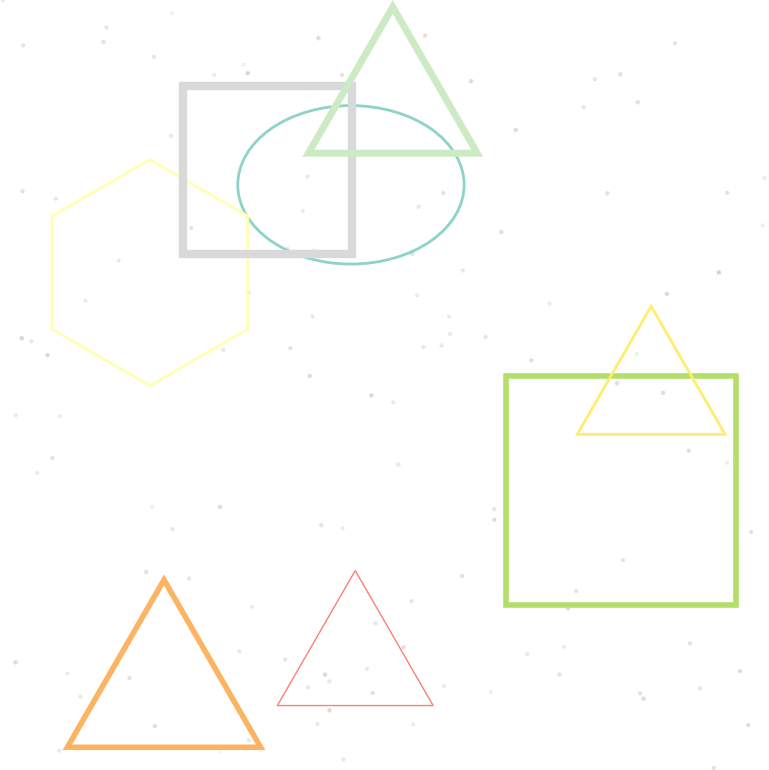[{"shape": "oval", "thickness": 1, "radius": 0.73, "center": [0.456, 0.76]}, {"shape": "hexagon", "thickness": 1, "radius": 0.73, "center": [0.195, 0.646]}, {"shape": "triangle", "thickness": 0.5, "radius": 0.58, "center": [0.461, 0.142]}, {"shape": "triangle", "thickness": 2, "radius": 0.72, "center": [0.213, 0.102]}, {"shape": "square", "thickness": 2, "radius": 0.74, "center": [0.806, 0.363]}, {"shape": "square", "thickness": 3, "radius": 0.55, "center": [0.347, 0.779]}, {"shape": "triangle", "thickness": 2.5, "radius": 0.63, "center": [0.51, 0.864]}, {"shape": "triangle", "thickness": 1, "radius": 0.55, "center": [0.846, 0.491]}]